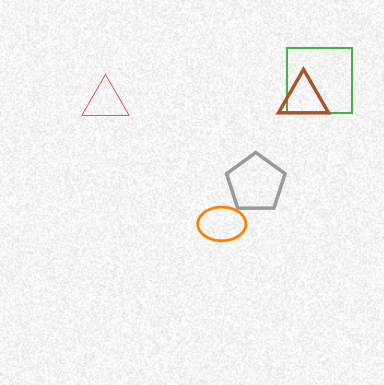[{"shape": "triangle", "thickness": 0.5, "radius": 0.36, "center": [0.274, 0.735]}, {"shape": "square", "thickness": 1.5, "radius": 0.42, "center": [0.829, 0.792]}, {"shape": "oval", "thickness": 2, "radius": 0.31, "center": [0.576, 0.418]}, {"shape": "triangle", "thickness": 2.5, "radius": 0.38, "center": [0.788, 0.745]}, {"shape": "pentagon", "thickness": 2.5, "radius": 0.4, "center": [0.664, 0.524]}]